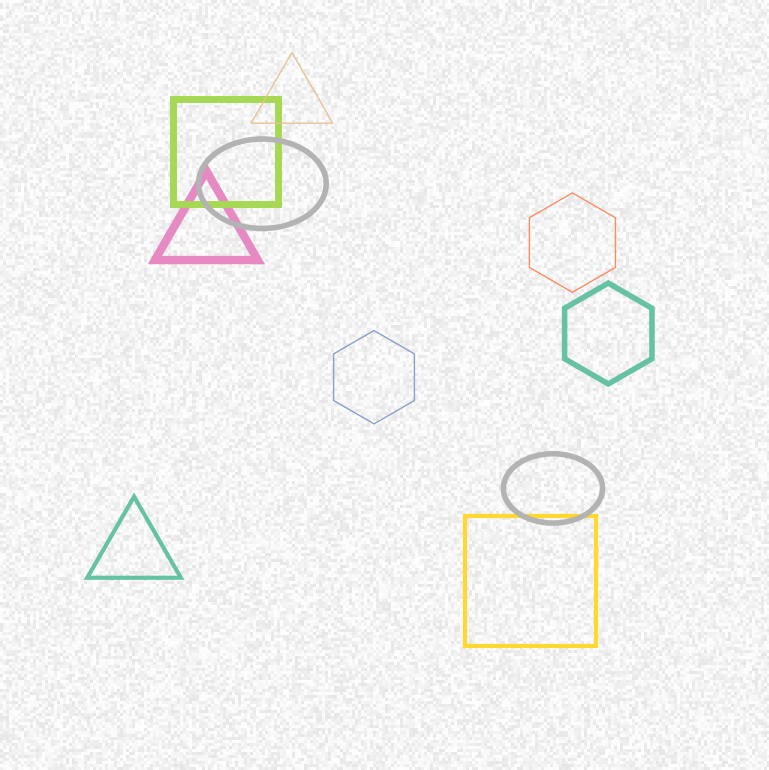[{"shape": "triangle", "thickness": 1.5, "radius": 0.35, "center": [0.174, 0.285]}, {"shape": "hexagon", "thickness": 2, "radius": 0.33, "center": [0.79, 0.567]}, {"shape": "hexagon", "thickness": 0.5, "radius": 0.32, "center": [0.743, 0.685]}, {"shape": "hexagon", "thickness": 0.5, "radius": 0.3, "center": [0.486, 0.51]}, {"shape": "triangle", "thickness": 3, "radius": 0.39, "center": [0.268, 0.701]}, {"shape": "square", "thickness": 2.5, "radius": 0.34, "center": [0.293, 0.803]}, {"shape": "square", "thickness": 1.5, "radius": 0.42, "center": [0.689, 0.246]}, {"shape": "triangle", "thickness": 0.5, "radius": 0.31, "center": [0.379, 0.871]}, {"shape": "oval", "thickness": 2, "radius": 0.32, "center": [0.718, 0.366]}, {"shape": "oval", "thickness": 2, "radius": 0.41, "center": [0.341, 0.761]}]